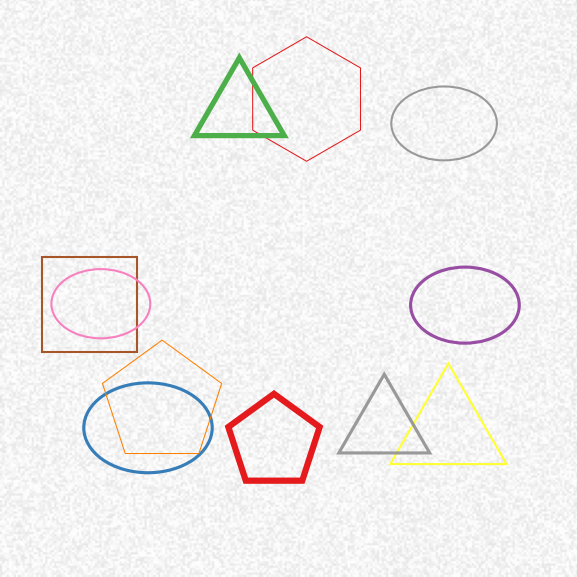[{"shape": "pentagon", "thickness": 3, "radius": 0.42, "center": [0.474, 0.234]}, {"shape": "hexagon", "thickness": 0.5, "radius": 0.54, "center": [0.531, 0.828]}, {"shape": "oval", "thickness": 1.5, "radius": 0.56, "center": [0.256, 0.258]}, {"shape": "triangle", "thickness": 2.5, "radius": 0.45, "center": [0.414, 0.809]}, {"shape": "oval", "thickness": 1.5, "radius": 0.47, "center": [0.805, 0.471]}, {"shape": "pentagon", "thickness": 0.5, "radius": 0.54, "center": [0.281, 0.302]}, {"shape": "triangle", "thickness": 1, "radius": 0.58, "center": [0.776, 0.254]}, {"shape": "square", "thickness": 1, "radius": 0.41, "center": [0.156, 0.472]}, {"shape": "oval", "thickness": 1, "radius": 0.43, "center": [0.175, 0.473]}, {"shape": "oval", "thickness": 1, "radius": 0.46, "center": [0.769, 0.785]}, {"shape": "triangle", "thickness": 1.5, "radius": 0.45, "center": [0.665, 0.26]}]